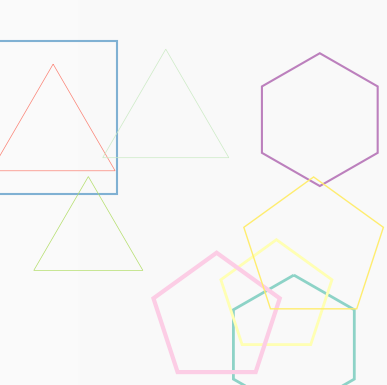[{"shape": "hexagon", "thickness": 2, "radius": 0.9, "center": [0.758, 0.105]}, {"shape": "pentagon", "thickness": 2, "radius": 0.75, "center": [0.713, 0.227]}, {"shape": "triangle", "thickness": 0.5, "radius": 0.92, "center": [0.137, 0.649]}, {"shape": "square", "thickness": 1.5, "radius": 1.0, "center": [0.102, 0.695]}, {"shape": "triangle", "thickness": 0.5, "radius": 0.81, "center": [0.228, 0.379]}, {"shape": "pentagon", "thickness": 3, "radius": 0.86, "center": [0.559, 0.172]}, {"shape": "hexagon", "thickness": 1.5, "radius": 0.86, "center": [0.825, 0.689]}, {"shape": "triangle", "thickness": 0.5, "radius": 0.94, "center": [0.428, 0.684]}, {"shape": "pentagon", "thickness": 1, "radius": 0.95, "center": [0.809, 0.351]}]